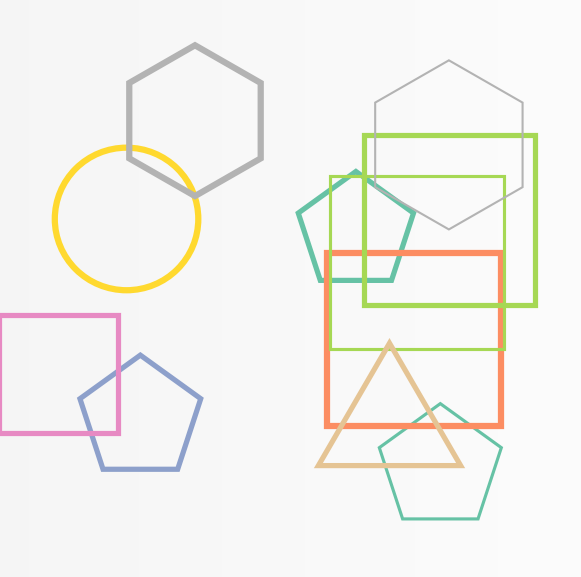[{"shape": "pentagon", "thickness": 1.5, "radius": 0.55, "center": [0.758, 0.19]}, {"shape": "pentagon", "thickness": 2.5, "radius": 0.52, "center": [0.612, 0.598]}, {"shape": "square", "thickness": 3, "radius": 0.75, "center": [0.712, 0.411]}, {"shape": "pentagon", "thickness": 2.5, "radius": 0.55, "center": [0.241, 0.275]}, {"shape": "square", "thickness": 2.5, "radius": 0.51, "center": [0.101, 0.351]}, {"shape": "square", "thickness": 2.5, "radius": 0.73, "center": [0.774, 0.619]}, {"shape": "square", "thickness": 1.5, "radius": 0.75, "center": [0.718, 0.545]}, {"shape": "circle", "thickness": 3, "radius": 0.62, "center": [0.218, 0.62]}, {"shape": "triangle", "thickness": 2.5, "radius": 0.71, "center": [0.67, 0.264]}, {"shape": "hexagon", "thickness": 3, "radius": 0.65, "center": [0.335, 0.79]}, {"shape": "hexagon", "thickness": 1, "radius": 0.73, "center": [0.772, 0.748]}]